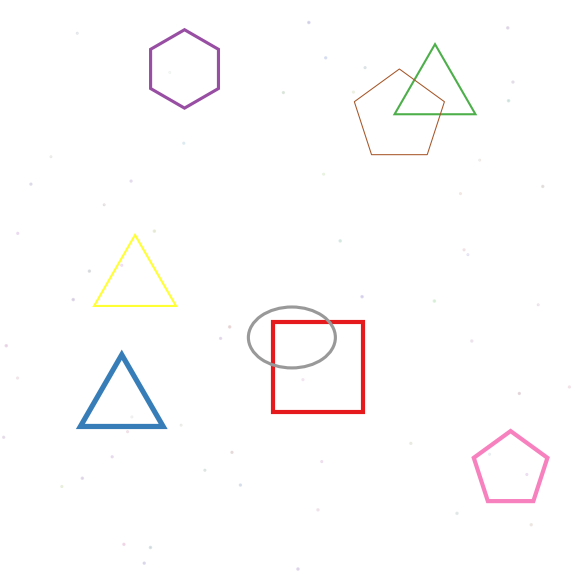[{"shape": "square", "thickness": 2, "radius": 0.39, "center": [0.55, 0.364]}, {"shape": "triangle", "thickness": 2.5, "radius": 0.41, "center": [0.211, 0.302]}, {"shape": "triangle", "thickness": 1, "radius": 0.4, "center": [0.753, 0.842]}, {"shape": "hexagon", "thickness": 1.5, "radius": 0.34, "center": [0.32, 0.88]}, {"shape": "triangle", "thickness": 1, "radius": 0.41, "center": [0.234, 0.51]}, {"shape": "pentagon", "thickness": 0.5, "radius": 0.41, "center": [0.692, 0.798]}, {"shape": "pentagon", "thickness": 2, "radius": 0.34, "center": [0.884, 0.186]}, {"shape": "oval", "thickness": 1.5, "radius": 0.38, "center": [0.505, 0.415]}]